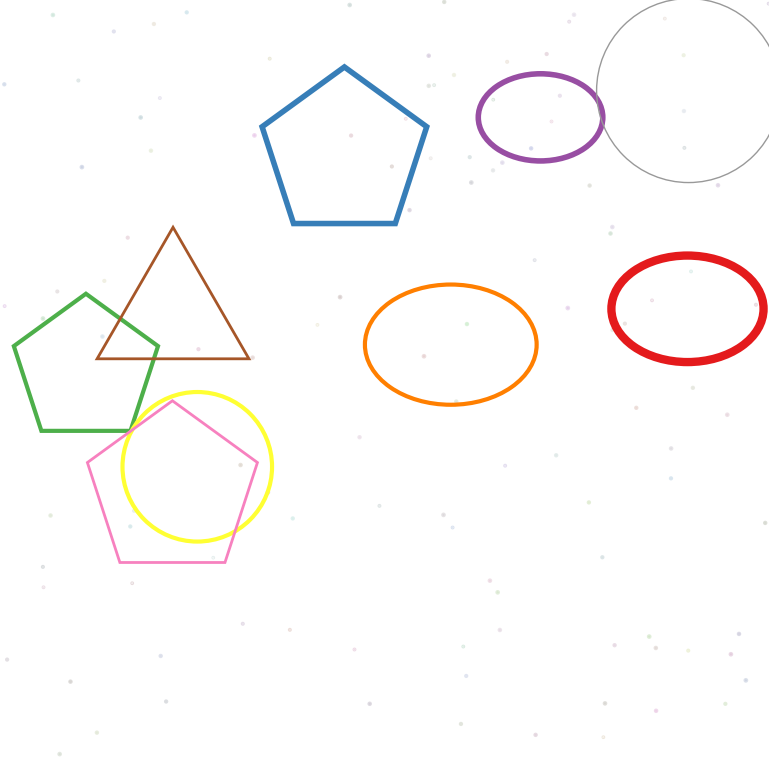[{"shape": "oval", "thickness": 3, "radius": 0.49, "center": [0.893, 0.599]}, {"shape": "pentagon", "thickness": 2, "radius": 0.56, "center": [0.447, 0.801]}, {"shape": "pentagon", "thickness": 1.5, "radius": 0.49, "center": [0.112, 0.52]}, {"shape": "oval", "thickness": 2, "radius": 0.4, "center": [0.702, 0.848]}, {"shape": "oval", "thickness": 1.5, "radius": 0.56, "center": [0.585, 0.552]}, {"shape": "circle", "thickness": 1.5, "radius": 0.49, "center": [0.256, 0.394]}, {"shape": "triangle", "thickness": 1, "radius": 0.57, "center": [0.225, 0.591]}, {"shape": "pentagon", "thickness": 1, "radius": 0.58, "center": [0.224, 0.363]}, {"shape": "circle", "thickness": 0.5, "radius": 0.6, "center": [0.894, 0.882]}]